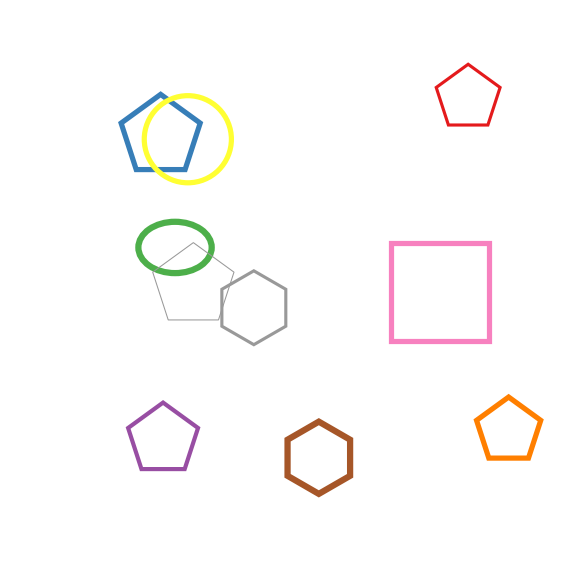[{"shape": "pentagon", "thickness": 1.5, "radius": 0.29, "center": [0.811, 0.83]}, {"shape": "pentagon", "thickness": 2.5, "radius": 0.36, "center": [0.278, 0.764]}, {"shape": "oval", "thickness": 3, "radius": 0.32, "center": [0.303, 0.571]}, {"shape": "pentagon", "thickness": 2, "radius": 0.32, "center": [0.282, 0.238]}, {"shape": "pentagon", "thickness": 2.5, "radius": 0.29, "center": [0.881, 0.253]}, {"shape": "circle", "thickness": 2.5, "radius": 0.38, "center": [0.325, 0.758]}, {"shape": "hexagon", "thickness": 3, "radius": 0.31, "center": [0.552, 0.206]}, {"shape": "square", "thickness": 2.5, "radius": 0.42, "center": [0.762, 0.494]}, {"shape": "pentagon", "thickness": 0.5, "radius": 0.37, "center": [0.335, 0.505]}, {"shape": "hexagon", "thickness": 1.5, "radius": 0.32, "center": [0.44, 0.466]}]